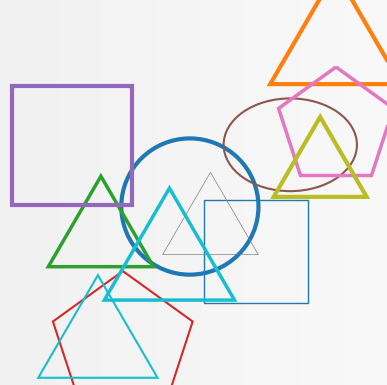[{"shape": "square", "thickness": 1, "radius": 0.67, "center": [0.66, 0.346]}, {"shape": "circle", "thickness": 3, "radius": 0.88, "center": [0.49, 0.464]}, {"shape": "triangle", "thickness": 3, "radius": 0.97, "center": [0.866, 0.879]}, {"shape": "triangle", "thickness": 2.5, "radius": 0.78, "center": [0.26, 0.386]}, {"shape": "pentagon", "thickness": 1.5, "radius": 0.95, "center": [0.317, 0.106]}, {"shape": "square", "thickness": 3, "radius": 0.77, "center": [0.186, 0.623]}, {"shape": "oval", "thickness": 1.5, "radius": 0.86, "center": [0.749, 0.624]}, {"shape": "pentagon", "thickness": 2.5, "radius": 0.78, "center": [0.867, 0.67]}, {"shape": "triangle", "thickness": 0.5, "radius": 0.71, "center": [0.543, 0.41]}, {"shape": "triangle", "thickness": 3, "radius": 0.69, "center": [0.826, 0.558]}, {"shape": "triangle", "thickness": 1.5, "radius": 0.89, "center": [0.253, 0.108]}, {"shape": "triangle", "thickness": 2.5, "radius": 0.97, "center": [0.437, 0.318]}]